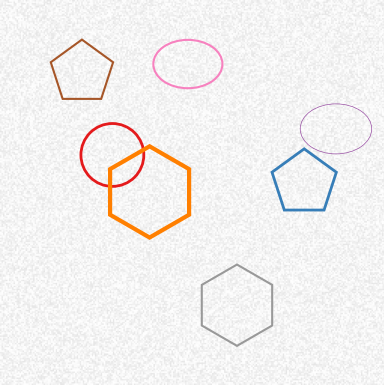[{"shape": "circle", "thickness": 2, "radius": 0.41, "center": [0.292, 0.598]}, {"shape": "pentagon", "thickness": 2, "radius": 0.44, "center": [0.79, 0.526]}, {"shape": "oval", "thickness": 0.5, "radius": 0.46, "center": [0.873, 0.665]}, {"shape": "hexagon", "thickness": 3, "radius": 0.59, "center": [0.389, 0.502]}, {"shape": "pentagon", "thickness": 1.5, "radius": 0.43, "center": [0.213, 0.812]}, {"shape": "oval", "thickness": 1.5, "radius": 0.45, "center": [0.488, 0.834]}, {"shape": "hexagon", "thickness": 1.5, "radius": 0.53, "center": [0.616, 0.207]}]